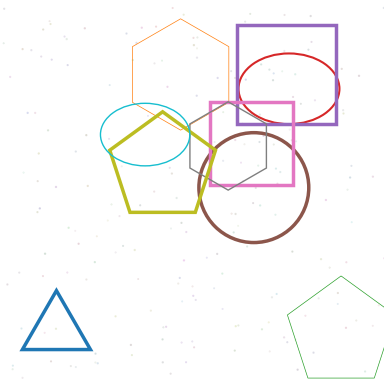[{"shape": "triangle", "thickness": 2.5, "radius": 0.51, "center": [0.147, 0.143]}, {"shape": "hexagon", "thickness": 0.5, "radius": 0.72, "center": [0.469, 0.807]}, {"shape": "pentagon", "thickness": 0.5, "radius": 0.73, "center": [0.886, 0.137]}, {"shape": "oval", "thickness": 1.5, "radius": 0.66, "center": [0.751, 0.769]}, {"shape": "square", "thickness": 2.5, "radius": 0.64, "center": [0.744, 0.806]}, {"shape": "circle", "thickness": 2.5, "radius": 0.71, "center": [0.659, 0.513]}, {"shape": "square", "thickness": 2.5, "radius": 0.54, "center": [0.653, 0.628]}, {"shape": "hexagon", "thickness": 1, "radius": 0.57, "center": [0.593, 0.621]}, {"shape": "pentagon", "thickness": 2.5, "radius": 0.72, "center": [0.422, 0.565]}, {"shape": "oval", "thickness": 1, "radius": 0.58, "center": [0.377, 0.65]}]